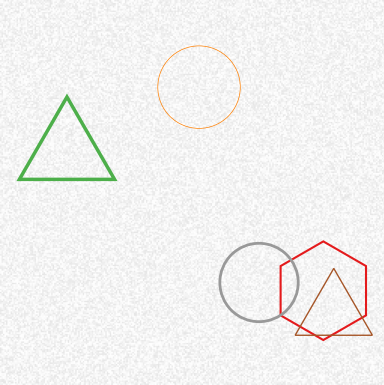[{"shape": "hexagon", "thickness": 1.5, "radius": 0.64, "center": [0.84, 0.245]}, {"shape": "triangle", "thickness": 2.5, "radius": 0.71, "center": [0.174, 0.605]}, {"shape": "circle", "thickness": 0.5, "radius": 0.54, "center": [0.517, 0.774]}, {"shape": "triangle", "thickness": 1, "radius": 0.58, "center": [0.867, 0.187]}, {"shape": "circle", "thickness": 2, "radius": 0.51, "center": [0.673, 0.266]}]